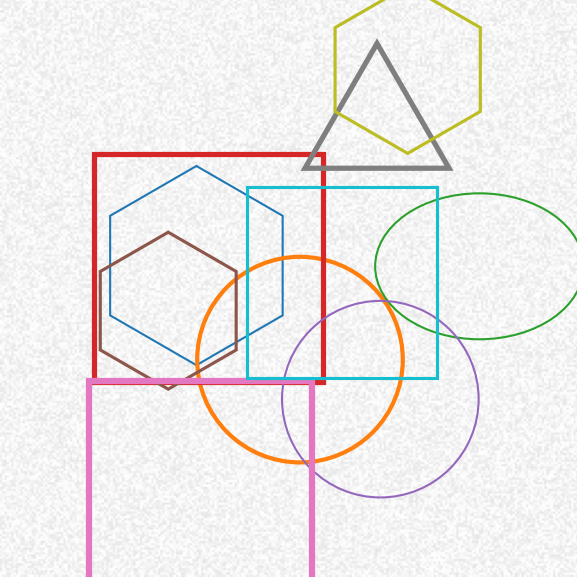[{"shape": "hexagon", "thickness": 1, "radius": 0.86, "center": [0.34, 0.539]}, {"shape": "circle", "thickness": 2, "radius": 0.89, "center": [0.519, 0.376]}, {"shape": "oval", "thickness": 1, "radius": 0.9, "center": [0.83, 0.538]}, {"shape": "square", "thickness": 2.5, "radius": 0.99, "center": [0.361, 0.535]}, {"shape": "circle", "thickness": 1, "radius": 0.85, "center": [0.659, 0.308]}, {"shape": "hexagon", "thickness": 1.5, "radius": 0.68, "center": [0.291, 0.461]}, {"shape": "square", "thickness": 3, "radius": 0.97, "center": [0.347, 0.146]}, {"shape": "triangle", "thickness": 2.5, "radius": 0.72, "center": [0.653, 0.78]}, {"shape": "hexagon", "thickness": 1.5, "radius": 0.73, "center": [0.706, 0.879]}, {"shape": "square", "thickness": 1.5, "radius": 0.83, "center": [0.592, 0.51]}]